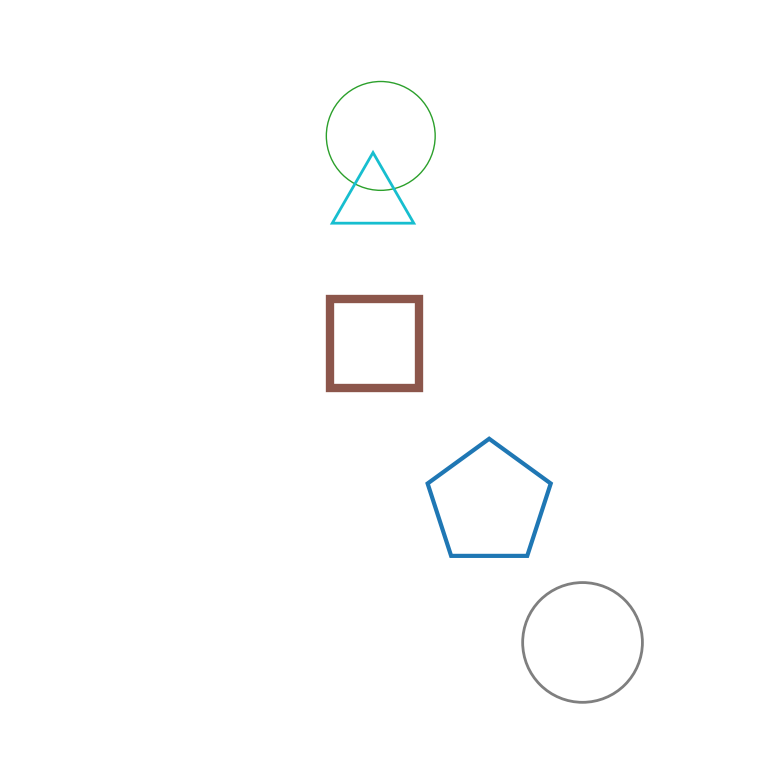[{"shape": "pentagon", "thickness": 1.5, "radius": 0.42, "center": [0.635, 0.346]}, {"shape": "circle", "thickness": 0.5, "radius": 0.35, "center": [0.494, 0.823]}, {"shape": "square", "thickness": 3, "radius": 0.29, "center": [0.487, 0.554]}, {"shape": "circle", "thickness": 1, "radius": 0.39, "center": [0.757, 0.166]}, {"shape": "triangle", "thickness": 1, "radius": 0.31, "center": [0.484, 0.741]}]